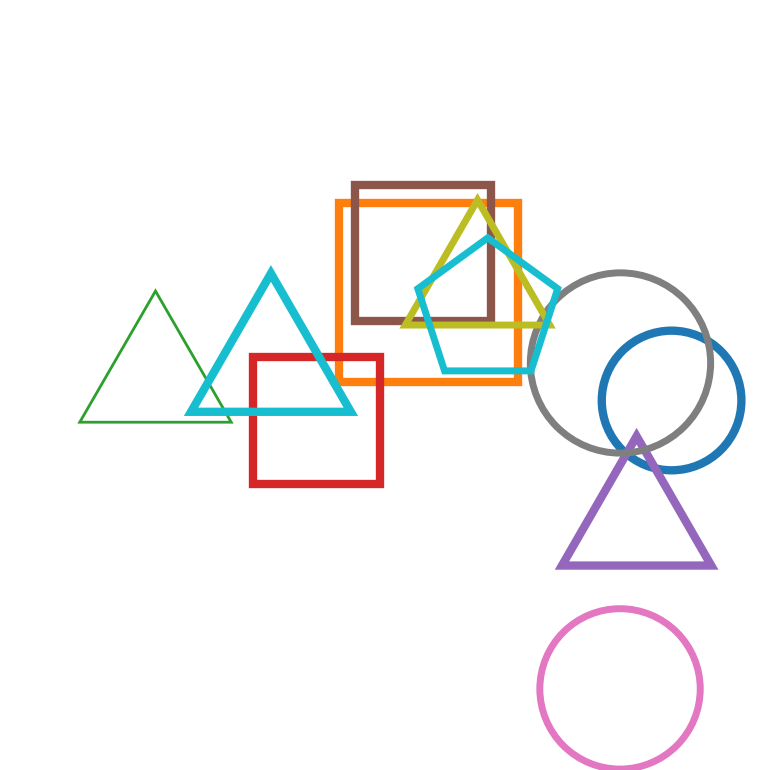[{"shape": "circle", "thickness": 3, "radius": 0.45, "center": [0.872, 0.48]}, {"shape": "square", "thickness": 3, "radius": 0.58, "center": [0.557, 0.62]}, {"shape": "triangle", "thickness": 1, "radius": 0.57, "center": [0.202, 0.508]}, {"shape": "square", "thickness": 3, "radius": 0.41, "center": [0.411, 0.454]}, {"shape": "triangle", "thickness": 3, "radius": 0.56, "center": [0.827, 0.322]}, {"shape": "square", "thickness": 3, "radius": 0.44, "center": [0.55, 0.671]}, {"shape": "circle", "thickness": 2.5, "radius": 0.52, "center": [0.805, 0.105]}, {"shape": "circle", "thickness": 2.5, "radius": 0.59, "center": [0.806, 0.529]}, {"shape": "triangle", "thickness": 2.5, "radius": 0.54, "center": [0.62, 0.632]}, {"shape": "triangle", "thickness": 3, "radius": 0.6, "center": [0.352, 0.525]}, {"shape": "pentagon", "thickness": 2.5, "radius": 0.48, "center": [0.633, 0.596]}]